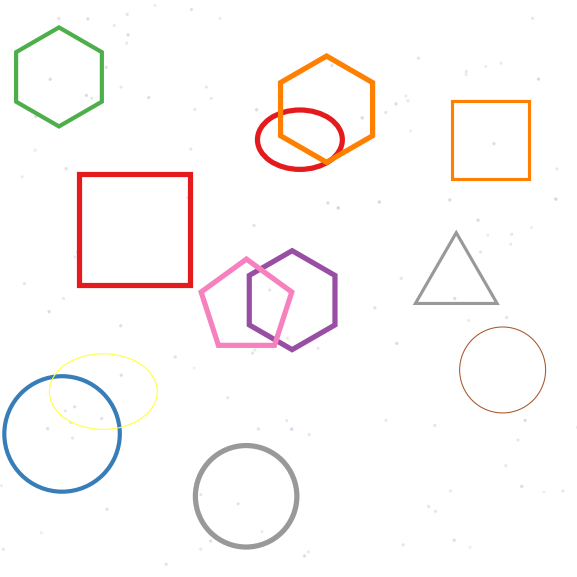[{"shape": "square", "thickness": 2.5, "radius": 0.48, "center": [0.232, 0.602]}, {"shape": "oval", "thickness": 2.5, "radius": 0.37, "center": [0.519, 0.757]}, {"shape": "circle", "thickness": 2, "radius": 0.5, "center": [0.107, 0.248]}, {"shape": "hexagon", "thickness": 2, "radius": 0.43, "center": [0.102, 0.866]}, {"shape": "hexagon", "thickness": 2.5, "radius": 0.43, "center": [0.506, 0.479]}, {"shape": "hexagon", "thickness": 2.5, "radius": 0.46, "center": [0.565, 0.81]}, {"shape": "square", "thickness": 1.5, "radius": 0.33, "center": [0.85, 0.757]}, {"shape": "oval", "thickness": 0.5, "radius": 0.47, "center": [0.179, 0.321]}, {"shape": "circle", "thickness": 0.5, "radius": 0.37, "center": [0.87, 0.359]}, {"shape": "pentagon", "thickness": 2.5, "radius": 0.41, "center": [0.427, 0.468]}, {"shape": "triangle", "thickness": 1.5, "radius": 0.41, "center": [0.79, 0.515]}, {"shape": "circle", "thickness": 2.5, "radius": 0.44, "center": [0.426, 0.14]}]